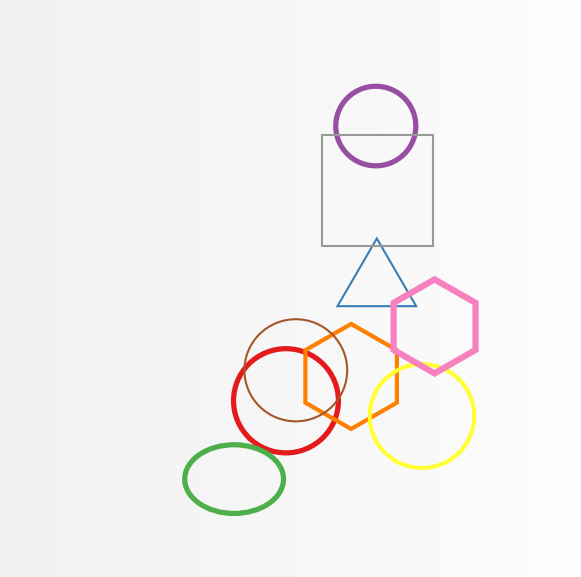[{"shape": "circle", "thickness": 2.5, "radius": 0.45, "center": [0.492, 0.305]}, {"shape": "triangle", "thickness": 1, "radius": 0.39, "center": [0.648, 0.508]}, {"shape": "oval", "thickness": 2.5, "radius": 0.42, "center": [0.403, 0.17]}, {"shape": "circle", "thickness": 2.5, "radius": 0.34, "center": [0.647, 0.781]}, {"shape": "hexagon", "thickness": 2, "radius": 0.45, "center": [0.604, 0.347]}, {"shape": "circle", "thickness": 2, "radius": 0.45, "center": [0.726, 0.279]}, {"shape": "circle", "thickness": 1, "radius": 0.44, "center": [0.509, 0.358]}, {"shape": "hexagon", "thickness": 3, "radius": 0.41, "center": [0.748, 0.434]}, {"shape": "square", "thickness": 1, "radius": 0.48, "center": [0.649, 0.669]}]